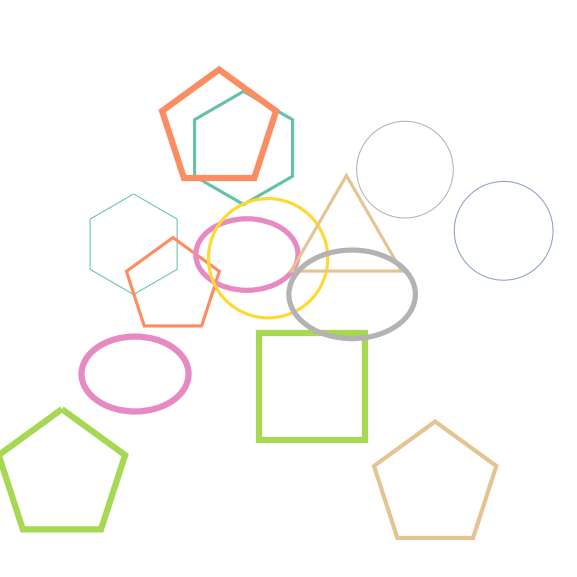[{"shape": "hexagon", "thickness": 0.5, "radius": 0.44, "center": [0.231, 0.576]}, {"shape": "hexagon", "thickness": 1.5, "radius": 0.49, "center": [0.422, 0.743]}, {"shape": "pentagon", "thickness": 3, "radius": 0.52, "center": [0.379, 0.775]}, {"shape": "pentagon", "thickness": 1.5, "radius": 0.42, "center": [0.299, 0.503]}, {"shape": "circle", "thickness": 0.5, "radius": 0.43, "center": [0.872, 0.599]}, {"shape": "oval", "thickness": 3, "radius": 0.46, "center": [0.234, 0.351]}, {"shape": "oval", "thickness": 2.5, "radius": 0.44, "center": [0.428, 0.558]}, {"shape": "square", "thickness": 3, "radius": 0.46, "center": [0.54, 0.33]}, {"shape": "pentagon", "thickness": 3, "radius": 0.58, "center": [0.107, 0.176]}, {"shape": "circle", "thickness": 1.5, "radius": 0.52, "center": [0.464, 0.552]}, {"shape": "triangle", "thickness": 1.5, "radius": 0.55, "center": [0.6, 0.585]}, {"shape": "pentagon", "thickness": 2, "radius": 0.56, "center": [0.754, 0.158]}, {"shape": "oval", "thickness": 2.5, "radius": 0.55, "center": [0.61, 0.489]}, {"shape": "circle", "thickness": 0.5, "radius": 0.42, "center": [0.701, 0.705]}]